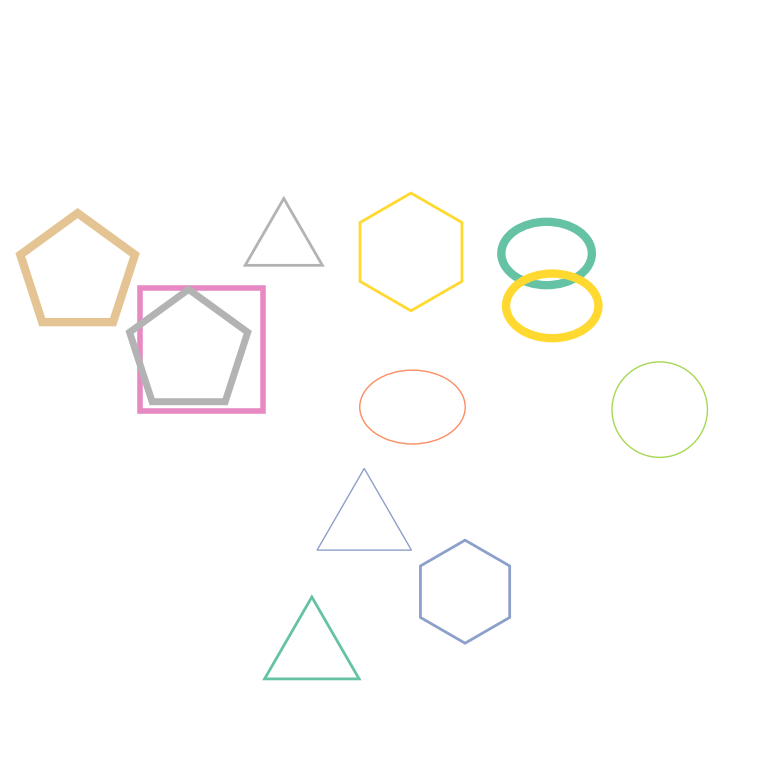[{"shape": "oval", "thickness": 3, "radius": 0.29, "center": [0.71, 0.671]}, {"shape": "triangle", "thickness": 1, "radius": 0.35, "center": [0.405, 0.154]}, {"shape": "oval", "thickness": 0.5, "radius": 0.34, "center": [0.536, 0.471]}, {"shape": "triangle", "thickness": 0.5, "radius": 0.35, "center": [0.473, 0.321]}, {"shape": "hexagon", "thickness": 1, "radius": 0.33, "center": [0.604, 0.232]}, {"shape": "square", "thickness": 2, "radius": 0.4, "center": [0.262, 0.546]}, {"shape": "circle", "thickness": 0.5, "radius": 0.31, "center": [0.857, 0.468]}, {"shape": "hexagon", "thickness": 1, "radius": 0.38, "center": [0.534, 0.673]}, {"shape": "oval", "thickness": 3, "radius": 0.3, "center": [0.717, 0.603]}, {"shape": "pentagon", "thickness": 3, "radius": 0.39, "center": [0.101, 0.645]}, {"shape": "triangle", "thickness": 1, "radius": 0.29, "center": [0.369, 0.684]}, {"shape": "pentagon", "thickness": 2.5, "radius": 0.4, "center": [0.245, 0.544]}]